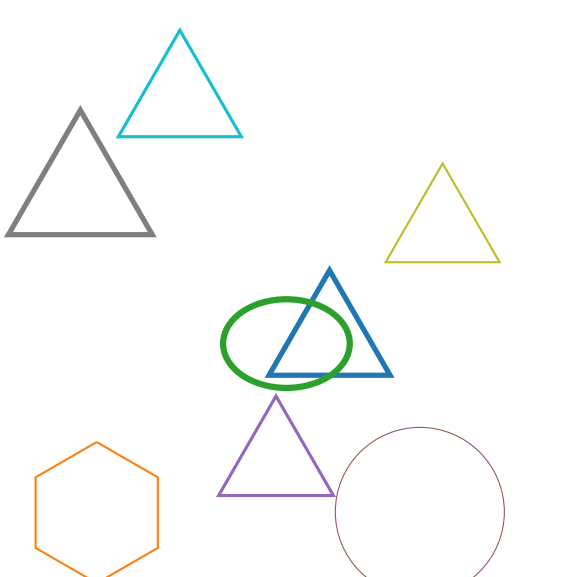[{"shape": "triangle", "thickness": 2.5, "radius": 0.61, "center": [0.571, 0.41]}, {"shape": "hexagon", "thickness": 1, "radius": 0.61, "center": [0.167, 0.111]}, {"shape": "oval", "thickness": 3, "radius": 0.55, "center": [0.496, 0.404]}, {"shape": "triangle", "thickness": 1.5, "radius": 0.57, "center": [0.478, 0.198]}, {"shape": "circle", "thickness": 0.5, "radius": 0.73, "center": [0.727, 0.113]}, {"shape": "triangle", "thickness": 2.5, "radius": 0.72, "center": [0.139, 0.665]}, {"shape": "triangle", "thickness": 1, "radius": 0.57, "center": [0.766, 0.602]}, {"shape": "triangle", "thickness": 1.5, "radius": 0.61, "center": [0.311, 0.824]}]